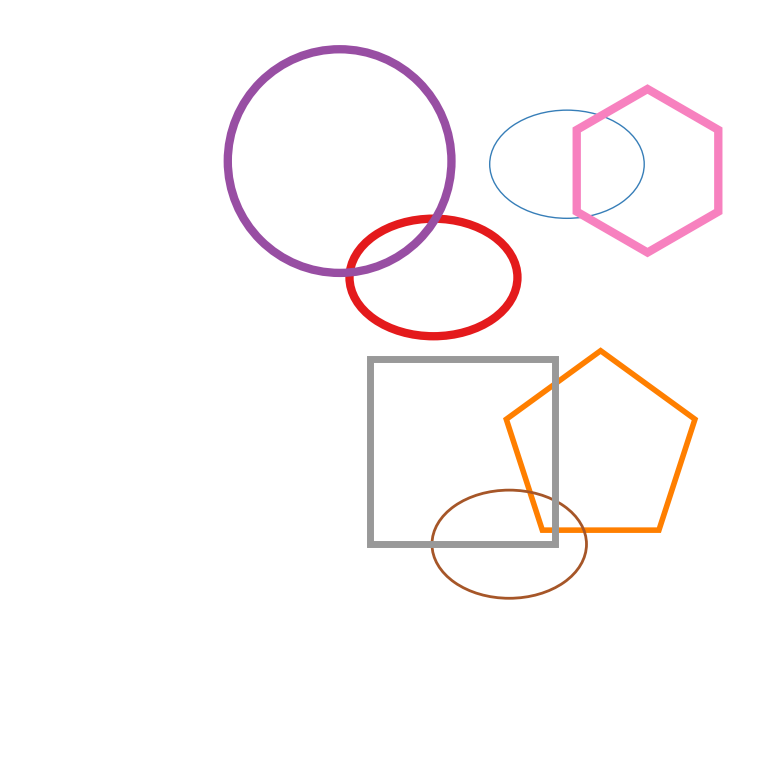[{"shape": "oval", "thickness": 3, "radius": 0.55, "center": [0.563, 0.64]}, {"shape": "oval", "thickness": 0.5, "radius": 0.5, "center": [0.736, 0.787]}, {"shape": "circle", "thickness": 3, "radius": 0.73, "center": [0.441, 0.791]}, {"shape": "pentagon", "thickness": 2, "radius": 0.64, "center": [0.78, 0.416]}, {"shape": "oval", "thickness": 1, "radius": 0.5, "center": [0.661, 0.293]}, {"shape": "hexagon", "thickness": 3, "radius": 0.53, "center": [0.841, 0.778]}, {"shape": "square", "thickness": 2.5, "radius": 0.6, "center": [0.601, 0.414]}]